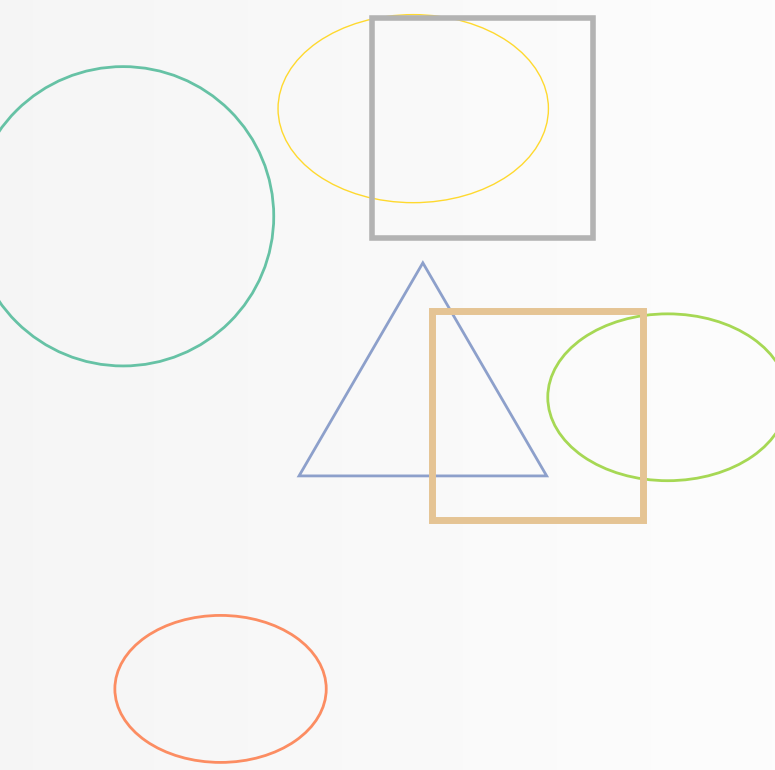[{"shape": "circle", "thickness": 1, "radius": 0.97, "center": [0.159, 0.719]}, {"shape": "oval", "thickness": 1, "radius": 0.68, "center": [0.285, 0.105]}, {"shape": "triangle", "thickness": 1, "radius": 0.92, "center": [0.546, 0.474]}, {"shape": "oval", "thickness": 1, "radius": 0.77, "center": [0.862, 0.484]}, {"shape": "oval", "thickness": 0.5, "radius": 0.87, "center": [0.533, 0.859]}, {"shape": "square", "thickness": 2.5, "radius": 0.68, "center": [0.694, 0.461]}, {"shape": "square", "thickness": 2, "radius": 0.72, "center": [0.623, 0.834]}]